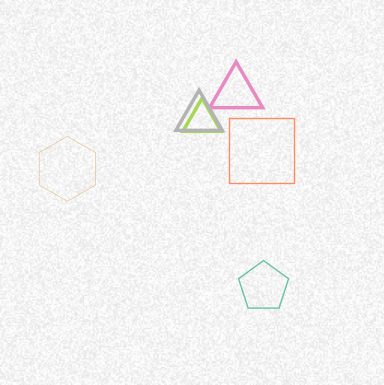[{"shape": "pentagon", "thickness": 1, "radius": 0.34, "center": [0.685, 0.255]}, {"shape": "square", "thickness": 1, "radius": 0.42, "center": [0.679, 0.608]}, {"shape": "triangle", "thickness": 2.5, "radius": 0.4, "center": [0.613, 0.76]}, {"shape": "triangle", "thickness": 2.5, "radius": 0.29, "center": [0.525, 0.688]}, {"shape": "hexagon", "thickness": 0.5, "radius": 0.42, "center": [0.175, 0.562]}, {"shape": "triangle", "thickness": 2.5, "radius": 0.35, "center": [0.517, 0.696]}]